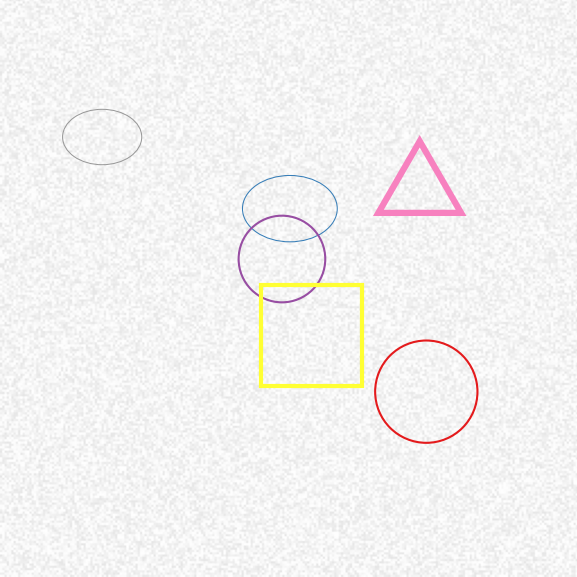[{"shape": "circle", "thickness": 1, "radius": 0.44, "center": [0.738, 0.321]}, {"shape": "oval", "thickness": 0.5, "radius": 0.41, "center": [0.502, 0.638]}, {"shape": "circle", "thickness": 1, "radius": 0.38, "center": [0.488, 0.551]}, {"shape": "square", "thickness": 2, "radius": 0.44, "center": [0.54, 0.418]}, {"shape": "triangle", "thickness": 3, "radius": 0.41, "center": [0.727, 0.672]}, {"shape": "oval", "thickness": 0.5, "radius": 0.34, "center": [0.177, 0.762]}]